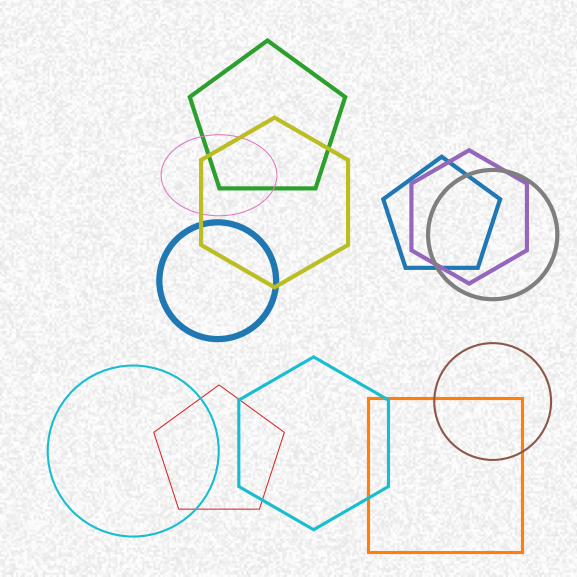[{"shape": "pentagon", "thickness": 2, "radius": 0.53, "center": [0.765, 0.621]}, {"shape": "circle", "thickness": 3, "radius": 0.51, "center": [0.377, 0.513]}, {"shape": "square", "thickness": 1.5, "radius": 0.67, "center": [0.771, 0.177]}, {"shape": "pentagon", "thickness": 2, "radius": 0.71, "center": [0.463, 0.787]}, {"shape": "pentagon", "thickness": 0.5, "radius": 0.59, "center": [0.379, 0.214]}, {"shape": "hexagon", "thickness": 2, "radius": 0.58, "center": [0.812, 0.624]}, {"shape": "circle", "thickness": 1, "radius": 0.51, "center": [0.853, 0.304]}, {"shape": "oval", "thickness": 0.5, "radius": 0.5, "center": [0.379, 0.696]}, {"shape": "circle", "thickness": 2, "radius": 0.56, "center": [0.853, 0.593]}, {"shape": "hexagon", "thickness": 2, "radius": 0.73, "center": [0.475, 0.649]}, {"shape": "circle", "thickness": 1, "radius": 0.74, "center": [0.231, 0.218]}, {"shape": "hexagon", "thickness": 1.5, "radius": 0.75, "center": [0.543, 0.232]}]